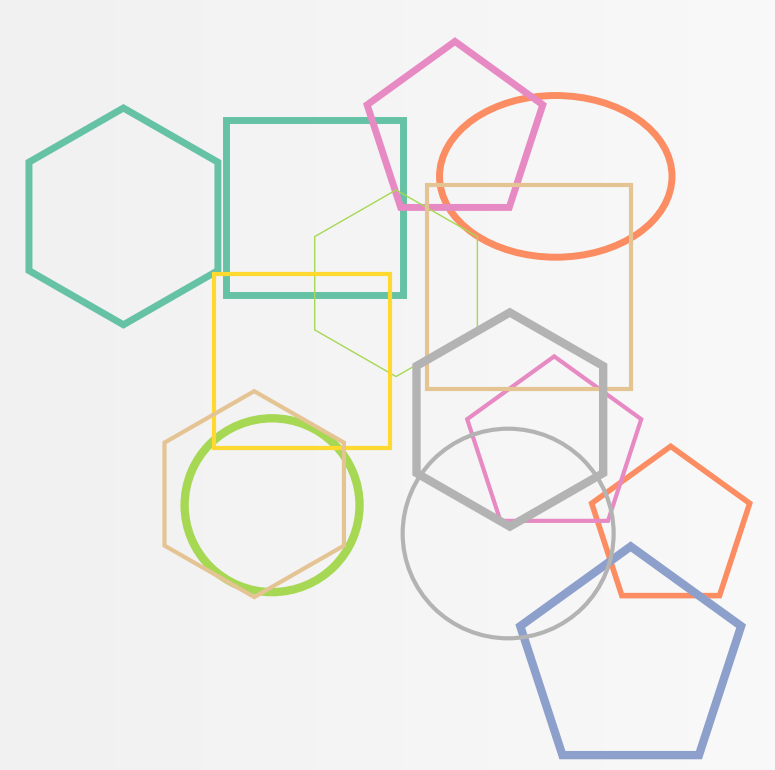[{"shape": "hexagon", "thickness": 2.5, "radius": 0.7, "center": [0.159, 0.719]}, {"shape": "square", "thickness": 2.5, "radius": 0.57, "center": [0.406, 0.731]}, {"shape": "pentagon", "thickness": 2, "radius": 0.54, "center": [0.865, 0.313]}, {"shape": "oval", "thickness": 2.5, "radius": 0.75, "center": [0.717, 0.771]}, {"shape": "pentagon", "thickness": 3, "radius": 0.75, "center": [0.814, 0.141]}, {"shape": "pentagon", "thickness": 1.5, "radius": 0.59, "center": [0.715, 0.419]}, {"shape": "pentagon", "thickness": 2.5, "radius": 0.6, "center": [0.587, 0.827]}, {"shape": "circle", "thickness": 3, "radius": 0.56, "center": [0.351, 0.344]}, {"shape": "hexagon", "thickness": 0.5, "radius": 0.61, "center": [0.511, 0.632]}, {"shape": "square", "thickness": 1.5, "radius": 0.57, "center": [0.39, 0.531]}, {"shape": "square", "thickness": 1.5, "radius": 0.66, "center": [0.683, 0.627]}, {"shape": "hexagon", "thickness": 1.5, "radius": 0.67, "center": [0.328, 0.358]}, {"shape": "circle", "thickness": 1.5, "radius": 0.68, "center": [0.656, 0.307]}, {"shape": "hexagon", "thickness": 3, "radius": 0.7, "center": [0.658, 0.455]}]